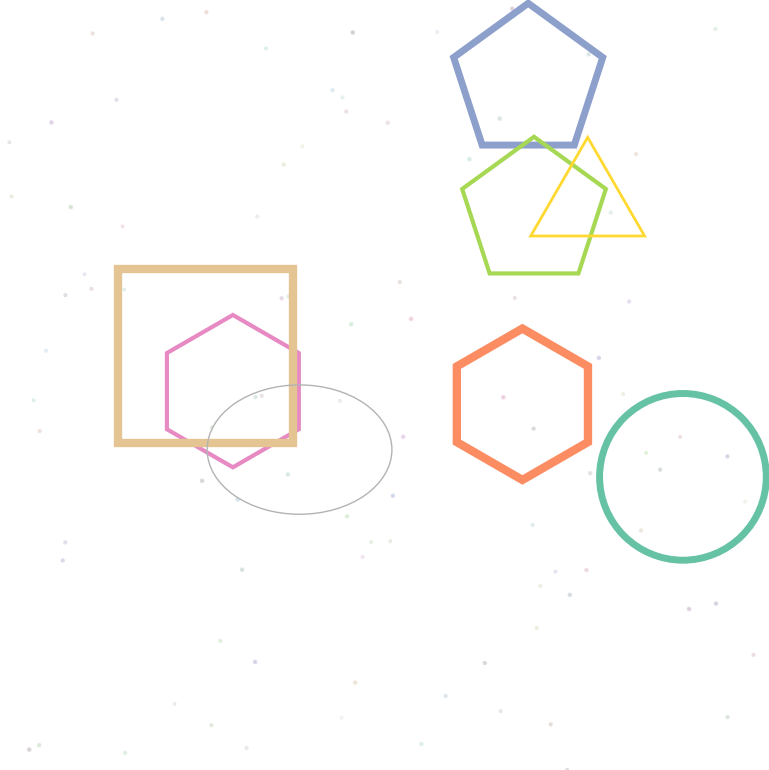[{"shape": "circle", "thickness": 2.5, "radius": 0.54, "center": [0.887, 0.381]}, {"shape": "hexagon", "thickness": 3, "radius": 0.49, "center": [0.678, 0.475]}, {"shape": "pentagon", "thickness": 2.5, "radius": 0.51, "center": [0.686, 0.894]}, {"shape": "hexagon", "thickness": 1.5, "radius": 0.49, "center": [0.302, 0.492]}, {"shape": "pentagon", "thickness": 1.5, "radius": 0.49, "center": [0.694, 0.724]}, {"shape": "triangle", "thickness": 1, "radius": 0.43, "center": [0.763, 0.736]}, {"shape": "square", "thickness": 3, "radius": 0.57, "center": [0.267, 0.538]}, {"shape": "oval", "thickness": 0.5, "radius": 0.6, "center": [0.389, 0.416]}]